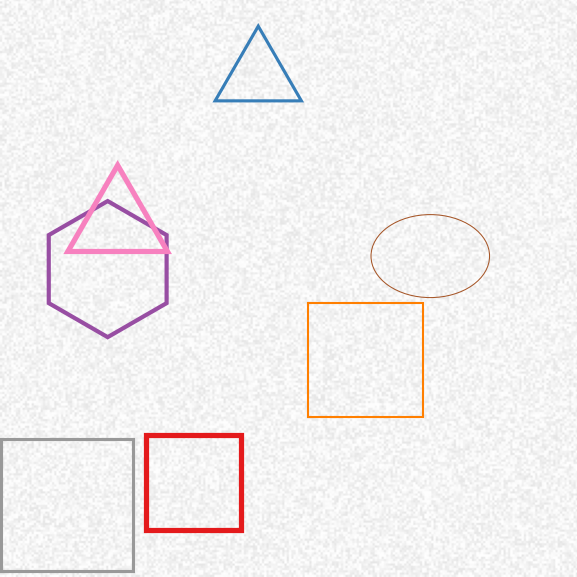[{"shape": "square", "thickness": 2.5, "radius": 0.41, "center": [0.336, 0.164]}, {"shape": "triangle", "thickness": 1.5, "radius": 0.43, "center": [0.447, 0.868]}, {"shape": "hexagon", "thickness": 2, "radius": 0.59, "center": [0.186, 0.533]}, {"shape": "square", "thickness": 1, "radius": 0.5, "center": [0.634, 0.376]}, {"shape": "oval", "thickness": 0.5, "radius": 0.51, "center": [0.745, 0.556]}, {"shape": "triangle", "thickness": 2.5, "radius": 0.5, "center": [0.204, 0.613]}, {"shape": "square", "thickness": 1.5, "radius": 0.57, "center": [0.116, 0.124]}]